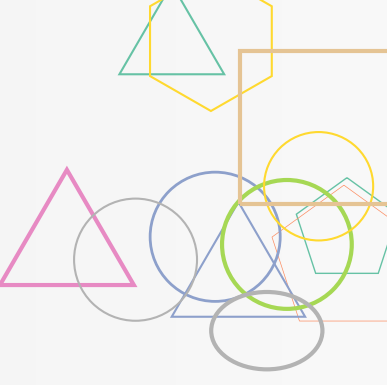[{"shape": "pentagon", "thickness": 1, "radius": 0.69, "center": [0.895, 0.401]}, {"shape": "triangle", "thickness": 1.5, "radius": 0.78, "center": [0.443, 0.885]}, {"shape": "pentagon", "thickness": 0.5, "radius": 0.98, "center": [0.887, 0.324]}, {"shape": "triangle", "thickness": 1.5, "radius": 0.99, "center": [0.615, 0.277]}, {"shape": "circle", "thickness": 2, "radius": 0.84, "center": [0.555, 0.385]}, {"shape": "triangle", "thickness": 3, "radius": 1.0, "center": [0.173, 0.359]}, {"shape": "circle", "thickness": 3, "radius": 0.84, "center": [0.74, 0.365]}, {"shape": "hexagon", "thickness": 1.5, "radius": 0.91, "center": [0.544, 0.893]}, {"shape": "circle", "thickness": 1.5, "radius": 0.7, "center": [0.822, 0.516]}, {"shape": "square", "thickness": 3, "radius": 0.99, "center": [0.818, 0.669]}, {"shape": "oval", "thickness": 3, "radius": 0.72, "center": [0.689, 0.141]}, {"shape": "circle", "thickness": 1.5, "radius": 0.79, "center": [0.35, 0.325]}]